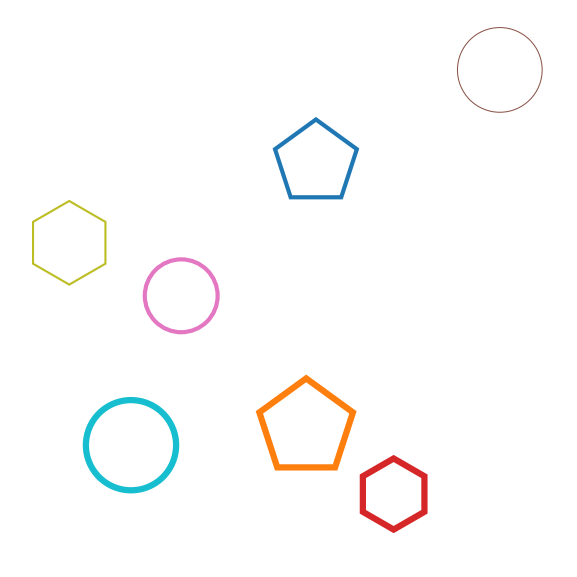[{"shape": "pentagon", "thickness": 2, "radius": 0.37, "center": [0.547, 0.718]}, {"shape": "pentagon", "thickness": 3, "radius": 0.43, "center": [0.53, 0.259]}, {"shape": "hexagon", "thickness": 3, "radius": 0.31, "center": [0.682, 0.144]}, {"shape": "circle", "thickness": 0.5, "radius": 0.37, "center": [0.865, 0.878]}, {"shape": "circle", "thickness": 2, "radius": 0.32, "center": [0.314, 0.487]}, {"shape": "hexagon", "thickness": 1, "radius": 0.36, "center": [0.12, 0.579]}, {"shape": "circle", "thickness": 3, "radius": 0.39, "center": [0.227, 0.228]}]